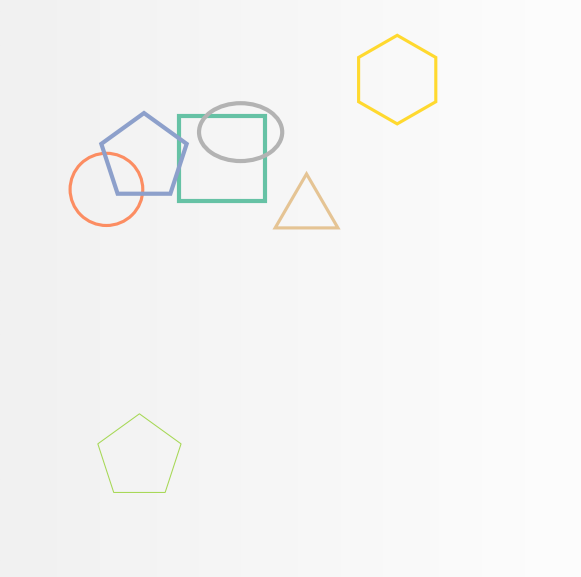[{"shape": "square", "thickness": 2, "radius": 0.37, "center": [0.383, 0.725]}, {"shape": "circle", "thickness": 1.5, "radius": 0.31, "center": [0.183, 0.671]}, {"shape": "pentagon", "thickness": 2, "radius": 0.39, "center": [0.248, 0.726]}, {"shape": "pentagon", "thickness": 0.5, "radius": 0.38, "center": [0.24, 0.207]}, {"shape": "hexagon", "thickness": 1.5, "radius": 0.38, "center": [0.683, 0.861]}, {"shape": "triangle", "thickness": 1.5, "radius": 0.31, "center": [0.527, 0.636]}, {"shape": "oval", "thickness": 2, "radius": 0.36, "center": [0.414, 0.77]}]